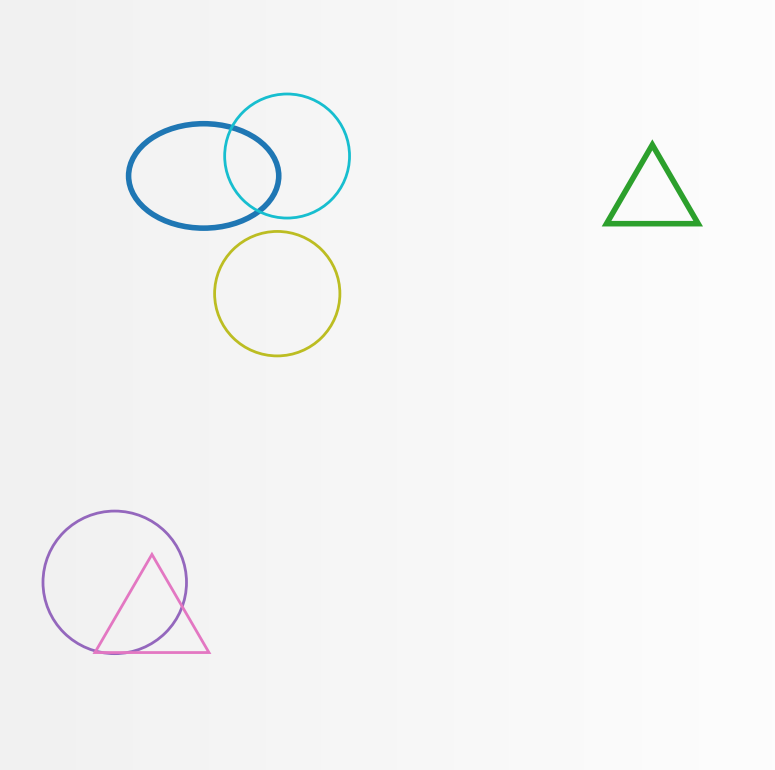[{"shape": "oval", "thickness": 2, "radius": 0.48, "center": [0.263, 0.772]}, {"shape": "triangle", "thickness": 2, "radius": 0.34, "center": [0.842, 0.744]}, {"shape": "circle", "thickness": 1, "radius": 0.46, "center": [0.148, 0.244]}, {"shape": "triangle", "thickness": 1, "radius": 0.42, "center": [0.196, 0.195]}, {"shape": "circle", "thickness": 1, "radius": 0.4, "center": [0.358, 0.619]}, {"shape": "circle", "thickness": 1, "radius": 0.4, "center": [0.37, 0.797]}]